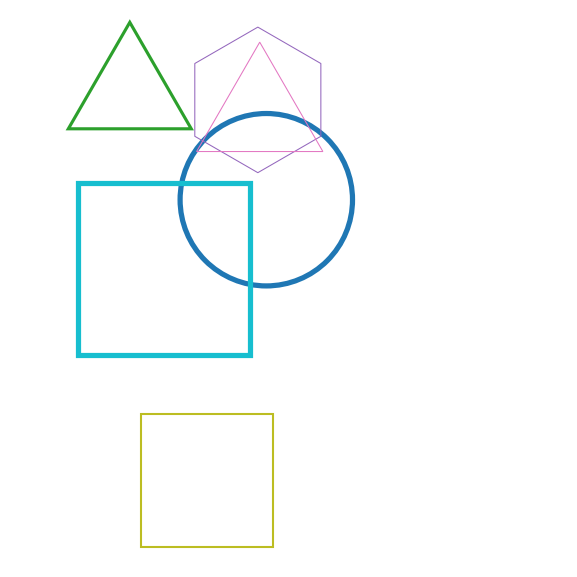[{"shape": "circle", "thickness": 2.5, "radius": 0.75, "center": [0.461, 0.653]}, {"shape": "triangle", "thickness": 1.5, "radius": 0.61, "center": [0.225, 0.838]}, {"shape": "hexagon", "thickness": 0.5, "radius": 0.63, "center": [0.446, 0.826]}, {"shape": "triangle", "thickness": 0.5, "radius": 0.63, "center": [0.45, 0.8]}, {"shape": "square", "thickness": 1, "radius": 0.57, "center": [0.359, 0.167]}, {"shape": "square", "thickness": 2.5, "radius": 0.74, "center": [0.283, 0.533]}]